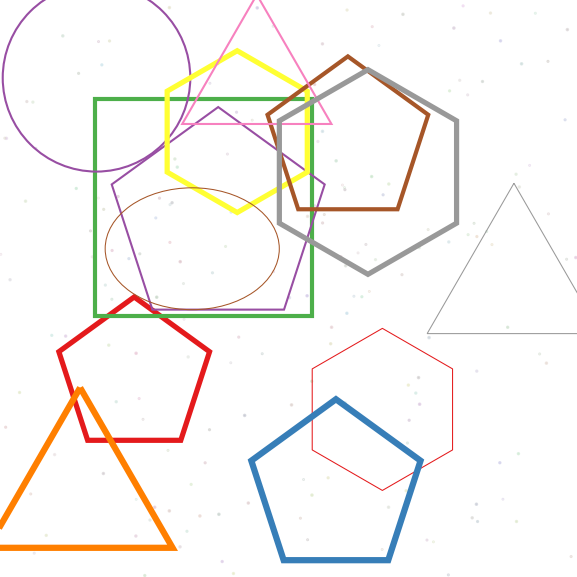[{"shape": "hexagon", "thickness": 0.5, "radius": 0.7, "center": [0.662, 0.29]}, {"shape": "pentagon", "thickness": 2.5, "radius": 0.69, "center": [0.232, 0.348]}, {"shape": "pentagon", "thickness": 3, "radius": 0.77, "center": [0.582, 0.154]}, {"shape": "square", "thickness": 2, "radius": 0.94, "center": [0.352, 0.64]}, {"shape": "circle", "thickness": 1, "radius": 0.81, "center": [0.167, 0.864]}, {"shape": "pentagon", "thickness": 1, "radius": 0.97, "center": [0.378, 0.62]}, {"shape": "triangle", "thickness": 3, "radius": 0.92, "center": [0.139, 0.143]}, {"shape": "hexagon", "thickness": 2.5, "radius": 0.7, "center": [0.411, 0.771]}, {"shape": "oval", "thickness": 0.5, "radius": 0.75, "center": [0.333, 0.568]}, {"shape": "pentagon", "thickness": 2, "radius": 0.73, "center": [0.602, 0.755]}, {"shape": "triangle", "thickness": 1, "radius": 0.75, "center": [0.445, 0.859]}, {"shape": "hexagon", "thickness": 2.5, "radius": 0.89, "center": [0.637, 0.701]}, {"shape": "triangle", "thickness": 0.5, "radius": 0.87, "center": [0.89, 0.508]}]